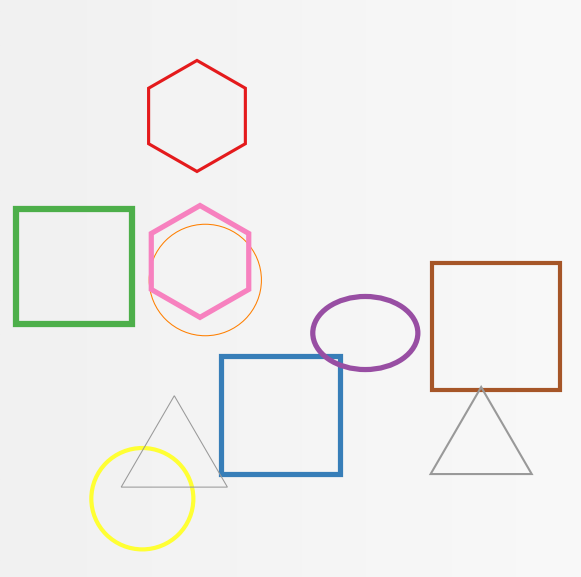[{"shape": "hexagon", "thickness": 1.5, "radius": 0.48, "center": [0.339, 0.798]}, {"shape": "square", "thickness": 2.5, "radius": 0.51, "center": [0.483, 0.28]}, {"shape": "square", "thickness": 3, "radius": 0.5, "center": [0.127, 0.538]}, {"shape": "oval", "thickness": 2.5, "radius": 0.45, "center": [0.629, 0.422]}, {"shape": "circle", "thickness": 0.5, "radius": 0.48, "center": [0.353, 0.514]}, {"shape": "circle", "thickness": 2, "radius": 0.44, "center": [0.245, 0.136]}, {"shape": "square", "thickness": 2, "radius": 0.55, "center": [0.853, 0.434]}, {"shape": "hexagon", "thickness": 2.5, "radius": 0.48, "center": [0.344, 0.546]}, {"shape": "triangle", "thickness": 1, "radius": 0.5, "center": [0.828, 0.228]}, {"shape": "triangle", "thickness": 0.5, "radius": 0.53, "center": [0.3, 0.208]}]